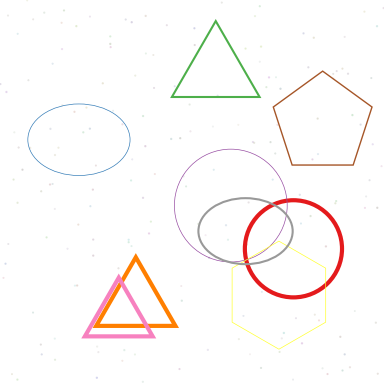[{"shape": "circle", "thickness": 3, "radius": 0.63, "center": [0.762, 0.354]}, {"shape": "oval", "thickness": 0.5, "radius": 0.66, "center": [0.205, 0.637]}, {"shape": "triangle", "thickness": 1.5, "radius": 0.66, "center": [0.56, 0.814]}, {"shape": "circle", "thickness": 0.5, "radius": 0.73, "center": [0.599, 0.466]}, {"shape": "triangle", "thickness": 3, "radius": 0.59, "center": [0.353, 0.213]}, {"shape": "hexagon", "thickness": 0.5, "radius": 0.7, "center": [0.724, 0.233]}, {"shape": "pentagon", "thickness": 1, "radius": 0.67, "center": [0.838, 0.68]}, {"shape": "triangle", "thickness": 3, "radius": 0.51, "center": [0.308, 0.177]}, {"shape": "oval", "thickness": 1.5, "radius": 0.61, "center": [0.638, 0.4]}]